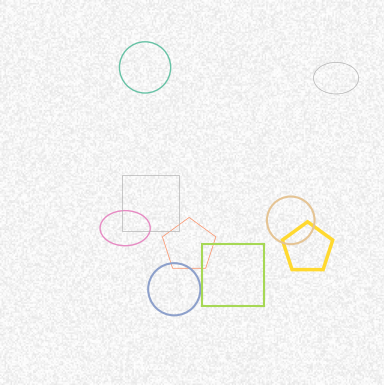[{"shape": "circle", "thickness": 1, "radius": 0.33, "center": [0.377, 0.825]}, {"shape": "pentagon", "thickness": 0.5, "radius": 0.36, "center": [0.491, 0.362]}, {"shape": "circle", "thickness": 1.5, "radius": 0.34, "center": [0.453, 0.249]}, {"shape": "oval", "thickness": 1, "radius": 0.33, "center": [0.325, 0.407]}, {"shape": "square", "thickness": 1.5, "radius": 0.4, "center": [0.605, 0.286]}, {"shape": "pentagon", "thickness": 2.5, "radius": 0.34, "center": [0.799, 0.355]}, {"shape": "circle", "thickness": 1.5, "radius": 0.31, "center": [0.755, 0.428]}, {"shape": "square", "thickness": 0.5, "radius": 0.37, "center": [0.39, 0.473]}, {"shape": "oval", "thickness": 0.5, "radius": 0.29, "center": [0.873, 0.797]}]